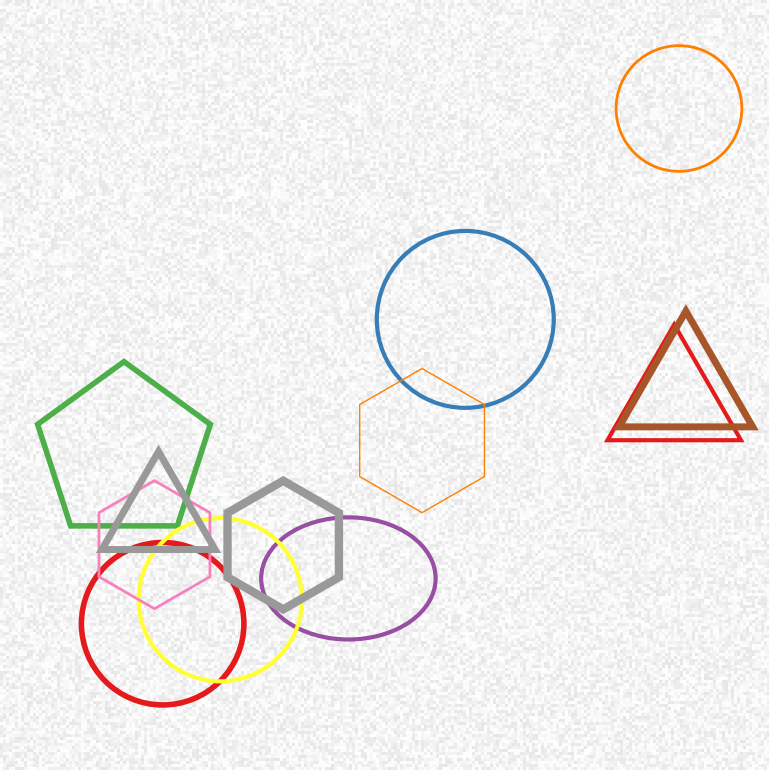[{"shape": "triangle", "thickness": 1.5, "radius": 0.5, "center": [0.876, 0.478]}, {"shape": "circle", "thickness": 2, "radius": 0.53, "center": [0.211, 0.19]}, {"shape": "circle", "thickness": 1.5, "radius": 0.57, "center": [0.604, 0.585]}, {"shape": "pentagon", "thickness": 2, "radius": 0.59, "center": [0.161, 0.412]}, {"shape": "oval", "thickness": 1.5, "radius": 0.57, "center": [0.452, 0.249]}, {"shape": "hexagon", "thickness": 0.5, "radius": 0.47, "center": [0.548, 0.428]}, {"shape": "circle", "thickness": 1, "radius": 0.41, "center": [0.882, 0.859]}, {"shape": "circle", "thickness": 1.5, "radius": 0.53, "center": [0.286, 0.221]}, {"shape": "triangle", "thickness": 2.5, "radius": 0.5, "center": [0.891, 0.496]}, {"shape": "hexagon", "thickness": 1, "radius": 0.42, "center": [0.201, 0.293]}, {"shape": "triangle", "thickness": 2.5, "radius": 0.42, "center": [0.206, 0.329]}, {"shape": "hexagon", "thickness": 3, "radius": 0.42, "center": [0.368, 0.292]}]